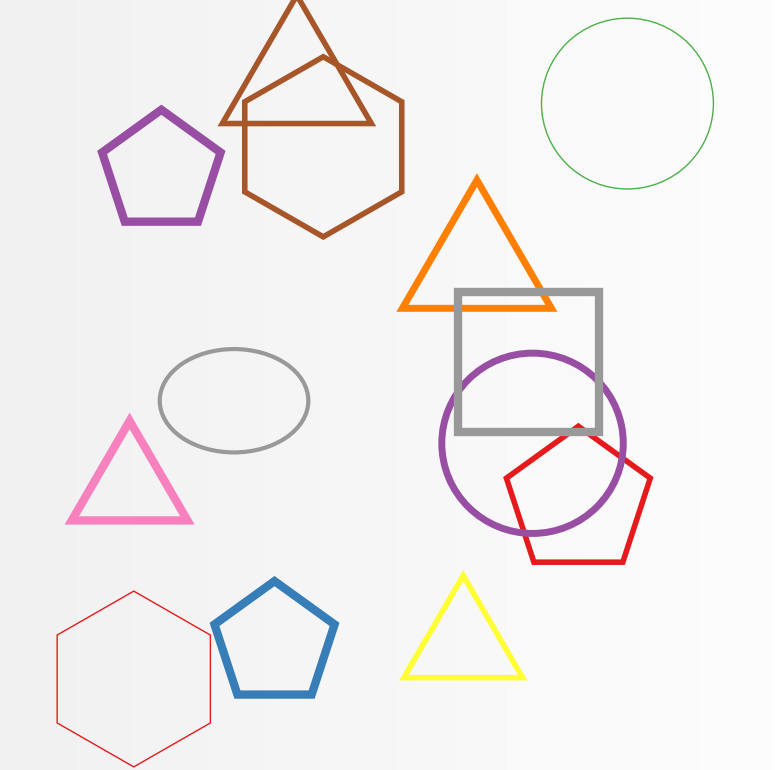[{"shape": "hexagon", "thickness": 0.5, "radius": 0.57, "center": [0.173, 0.118]}, {"shape": "pentagon", "thickness": 2, "radius": 0.49, "center": [0.746, 0.349]}, {"shape": "pentagon", "thickness": 3, "radius": 0.41, "center": [0.354, 0.164]}, {"shape": "circle", "thickness": 0.5, "radius": 0.55, "center": [0.81, 0.865]}, {"shape": "circle", "thickness": 2.5, "radius": 0.59, "center": [0.687, 0.424]}, {"shape": "pentagon", "thickness": 3, "radius": 0.4, "center": [0.208, 0.777]}, {"shape": "triangle", "thickness": 2.5, "radius": 0.55, "center": [0.615, 0.655]}, {"shape": "triangle", "thickness": 2, "radius": 0.44, "center": [0.598, 0.164]}, {"shape": "triangle", "thickness": 2, "radius": 0.56, "center": [0.383, 0.895]}, {"shape": "hexagon", "thickness": 2, "radius": 0.58, "center": [0.417, 0.809]}, {"shape": "triangle", "thickness": 3, "radius": 0.43, "center": [0.167, 0.367]}, {"shape": "oval", "thickness": 1.5, "radius": 0.48, "center": [0.302, 0.48]}, {"shape": "square", "thickness": 3, "radius": 0.45, "center": [0.682, 0.53]}]